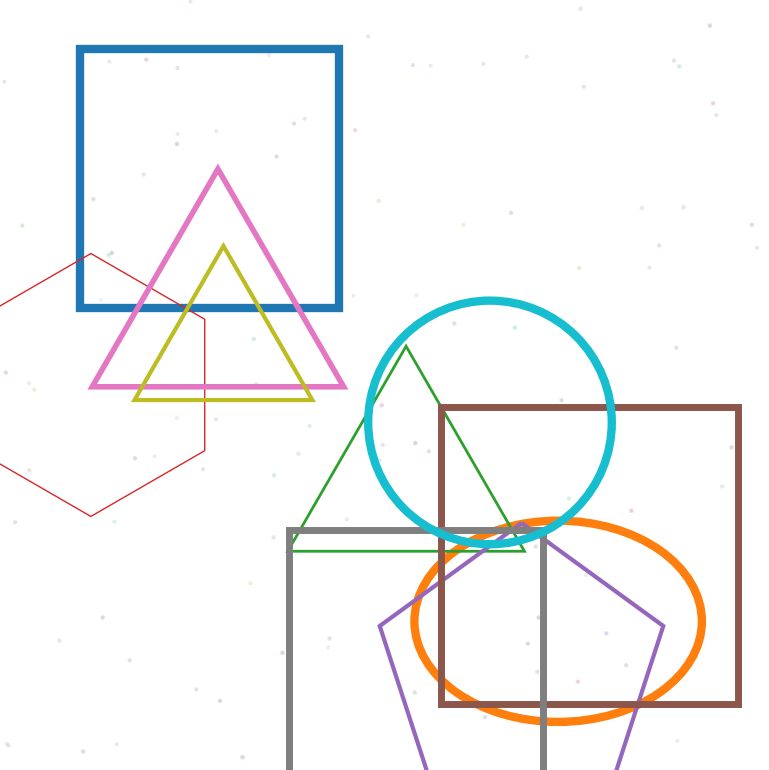[{"shape": "square", "thickness": 3, "radius": 0.84, "center": [0.272, 0.768]}, {"shape": "oval", "thickness": 3, "radius": 0.93, "center": [0.725, 0.193]}, {"shape": "triangle", "thickness": 1, "radius": 0.89, "center": [0.527, 0.373]}, {"shape": "hexagon", "thickness": 0.5, "radius": 0.85, "center": [0.118, 0.5]}, {"shape": "pentagon", "thickness": 1.5, "radius": 0.97, "center": [0.677, 0.127]}, {"shape": "square", "thickness": 2.5, "radius": 0.96, "center": [0.766, 0.278]}, {"shape": "triangle", "thickness": 2, "radius": 0.94, "center": [0.283, 0.592]}, {"shape": "square", "thickness": 2.5, "radius": 0.83, "center": [0.54, 0.146]}, {"shape": "triangle", "thickness": 1.5, "radius": 0.67, "center": [0.29, 0.547]}, {"shape": "circle", "thickness": 3, "radius": 0.79, "center": [0.636, 0.451]}]